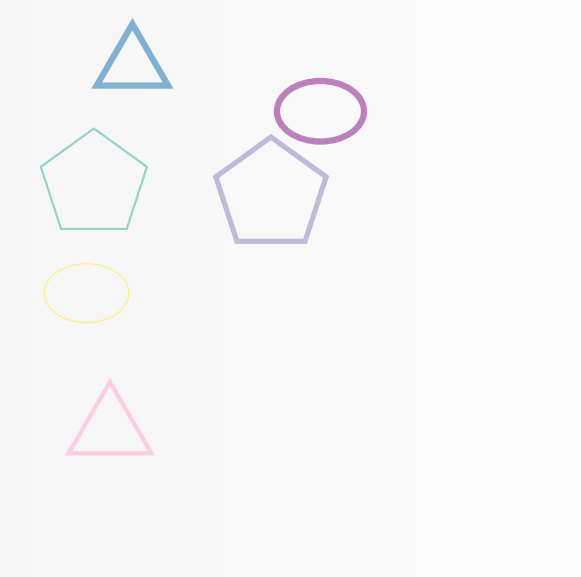[{"shape": "pentagon", "thickness": 1, "radius": 0.48, "center": [0.162, 0.681]}, {"shape": "pentagon", "thickness": 2.5, "radius": 0.5, "center": [0.466, 0.662]}, {"shape": "triangle", "thickness": 3, "radius": 0.35, "center": [0.228, 0.886]}, {"shape": "triangle", "thickness": 2, "radius": 0.41, "center": [0.189, 0.255]}, {"shape": "oval", "thickness": 3, "radius": 0.37, "center": [0.551, 0.806]}, {"shape": "oval", "thickness": 0.5, "radius": 0.36, "center": [0.149, 0.492]}]